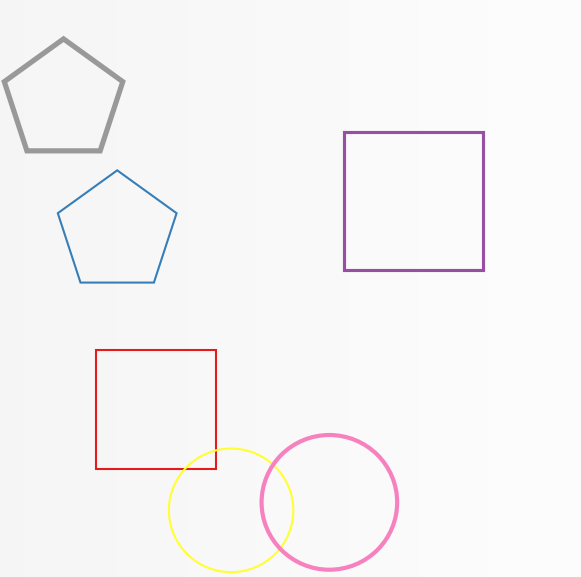[{"shape": "square", "thickness": 1, "radius": 0.52, "center": [0.268, 0.29]}, {"shape": "pentagon", "thickness": 1, "radius": 0.54, "center": [0.202, 0.597]}, {"shape": "square", "thickness": 1.5, "radius": 0.6, "center": [0.711, 0.651]}, {"shape": "circle", "thickness": 1, "radius": 0.54, "center": [0.398, 0.115]}, {"shape": "circle", "thickness": 2, "radius": 0.58, "center": [0.567, 0.129]}, {"shape": "pentagon", "thickness": 2.5, "radius": 0.54, "center": [0.109, 0.825]}]